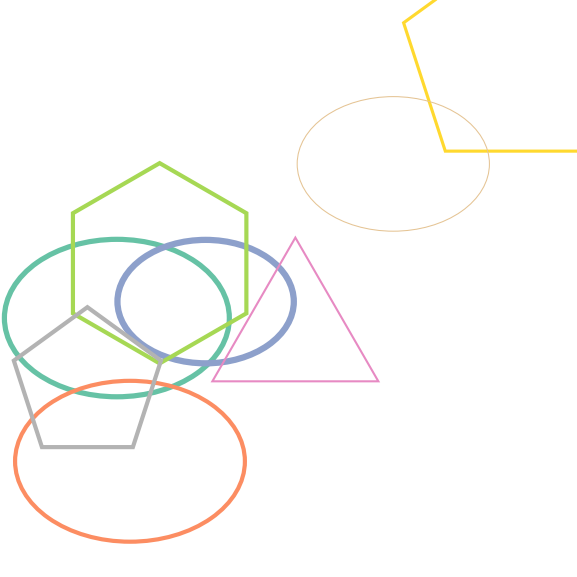[{"shape": "oval", "thickness": 2.5, "radius": 0.97, "center": [0.202, 0.448]}, {"shape": "oval", "thickness": 2, "radius": 0.99, "center": [0.225, 0.2]}, {"shape": "oval", "thickness": 3, "radius": 0.76, "center": [0.356, 0.477]}, {"shape": "triangle", "thickness": 1, "radius": 0.83, "center": [0.511, 0.422]}, {"shape": "hexagon", "thickness": 2, "radius": 0.87, "center": [0.276, 0.543]}, {"shape": "pentagon", "thickness": 1.5, "radius": 0.99, "center": [0.888, 0.898]}, {"shape": "oval", "thickness": 0.5, "radius": 0.83, "center": [0.681, 0.715]}, {"shape": "pentagon", "thickness": 2, "radius": 0.67, "center": [0.151, 0.333]}]